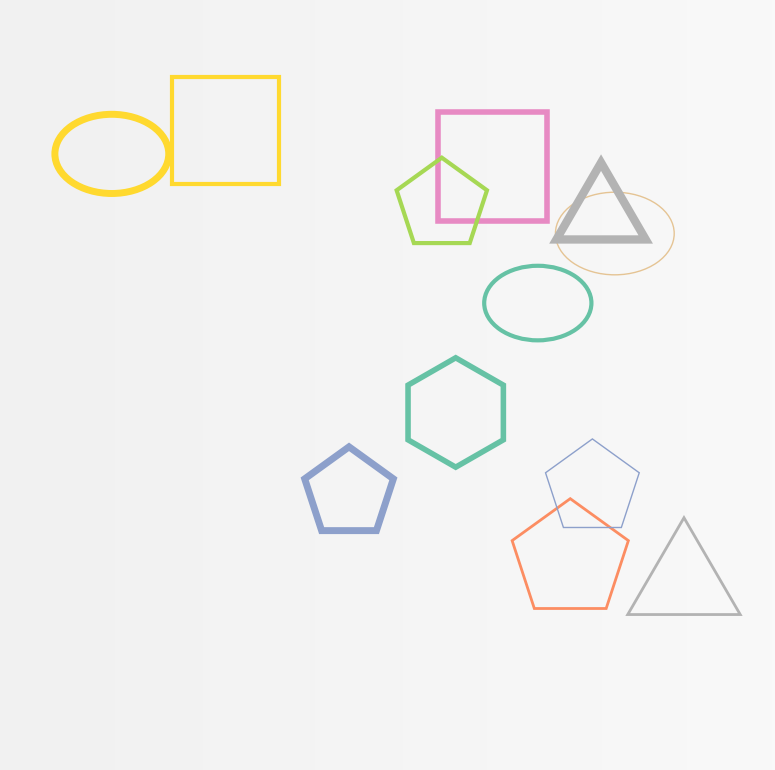[{"shape": "hexagon", "thickness": 2, "radius": 0.36, "center": [0.588, 0.464]}, {"shape": "oval", "thickness": 1.5, "radius": 0.35, "center": [0.694, 0.606]}, {"shape": "pentagon", "thickness": 1, "radius": 0.39, "center": [0.736, 0.274]}, {"shape": "pentagon", "thickness": 2.5, "radius": 0.3, "center": [0.45, 0.36]}, {"shape": "pentagon", "thickness": 0.5, "radius": 0.32, "center": [0.764, 0.366]}, {"shape": "square", "thickness": 2, "radius": 0.35, "center": [0.635, 0.784]}, {"shape": "pentagon", "thickness": 1.5, "radius": 0.31, "center": [0.57, 0.734]}, {"shape": "oval", "thickness": 2.5, "radius": 0.37, "center": [0.144, 0.8]}, {"shape": "square", "thickness": 1.5, "radius": 0.35, "center": [0.291, 0.83]}, {"shape": "oval", "thickness": 0.5, "radius": 0.38, "center": [0.793, 0.697]}, {"shape": "triangle", "thickness": 1, "radius": 0.42, "center": [0.883, 0.244]}, {"shape": "triangle", "thickness": 3, "radius": 0.33, "center": [0.776, 0.722]}]